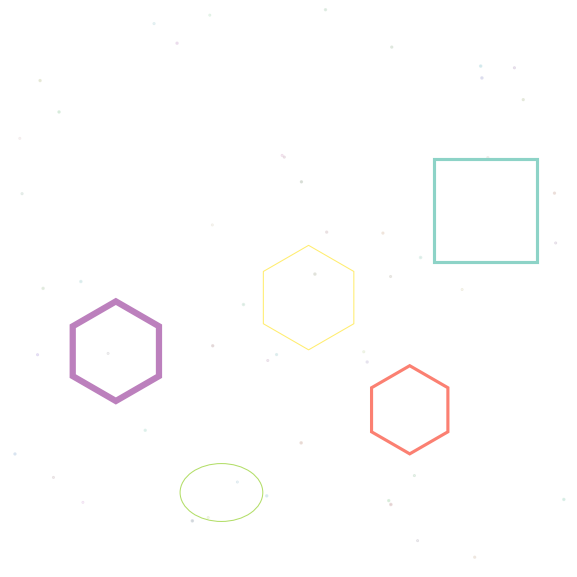[{"shape": "square", "thickness": 1.5, "radius": 0.44, "center": [0.841, 0.635]}, {"shape": "hexagon", "thickness": 1.5, "radius": 0.38, "center": [0.709, 0.29]}, {"shape": "oval", "thickness": 0.5, "radius": 0.36, "center": [0.383, 0.146]}, {"shape": "hexagon", "thickness": 3, "radius": 0.43, "center": [0.201, 0.391]}, {"shape": "hexagon", "thickness": 0.5, "radius": 0.45, "center": [0.534, 0.484]}]